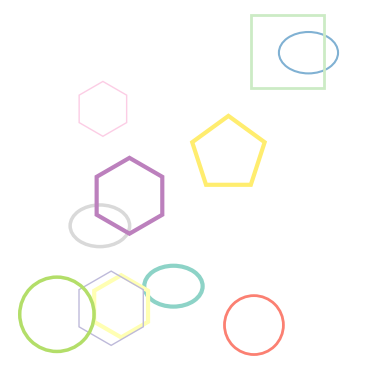[{"shape": "oval", "thickness": 3, "radius": 0.38, "center": [0.451, 0.257]}, {"shape": "hexagon", "thickness": 3, "radius": 0.4, "center": [0.315, 0.204]}, {"shape": "hexagon", "thickness": 1, "radius": 0.48, "center": [0.289, 0.199]}, {"shape": "circle", "thickness": 2, "radius": 0.38, "center": [0.66, 0.156]}, {"shape": "oval", "thickness": 1.5, "radius": 0.38, "center": [0.801, 0.863]}, {"shape": "circle", "thickness": 2.5, "radius": 0.48, "center": [0.148, 0.184]}, {"shape": "hexagon", "thickness": 1, "radius": 0.36, "center": [0.267, 0.717]}, {"shape": "oval", "thickness": 2.5, "radius": 0.39, "center": [0.259, 0.414]}, {"shape": "hexagon", "thickness": 3, "radius": 0.49, "center": [0.336, 0.492]}, {"shape": "square", "thickness": 2, "radius": 0.47, "center": [0.747, 0.866]}, {"shape": "pentagon", "thickness": 3, "radius": 0.49, "center": [0.593, 0.6]}]